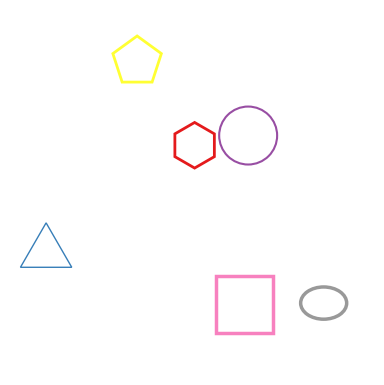[{"shape": "hexagon", "thickness": 2, "radius": 0.3, "center": [0.506, 0.623]}, {"shape": "triangle", "thickness": 1, "radius": 0.38, "center": [0.12, 0.344]}, {"shape": "circle", "thickness": 1.5, "radius": 0.38, "center": [0.645, 0.648]}, {"shape": "pentagon", "thickness": 2, "radius": 0.33, "center": [0.356, 0.84]}, {"shape": "square", "thickness": 2.5, "radius": 0.37, "center": [0.634, 0.208]}, {"shape": "oval", "thickness": 2.5, "radius": 0.3, "center": [0.841, 0.213]}]